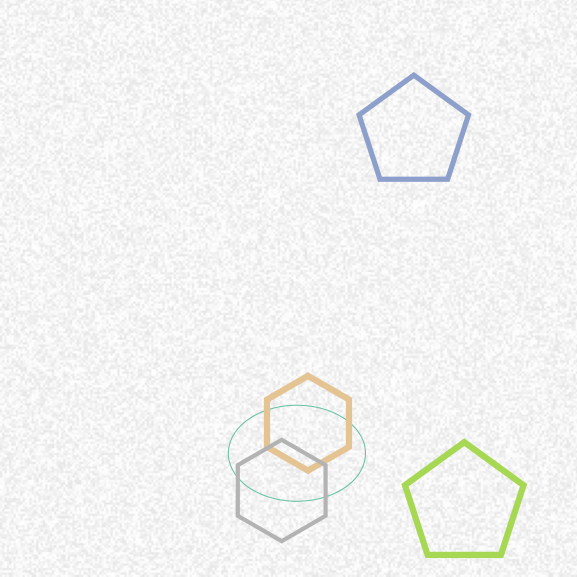[{"shape": "oval", "thickness": 0.5, "radius": 0.59, "center": [0.514, 0.214]}, {"shape": "pentagon", "thickness": 2.5, "radius": 0.5, "center": [0.717, 0.769]}, {"shape": "pentagon", "thickness": 3, "radius": 0.54, "center": [0.804, 0.126]}, {"shape": "hexagon", "thickness": 3, "radius": 0.41, "center": [0.533, 0.266]}, {"shape": "hexagon", "thickness": 2, "radius": 0.44, "center": [0.488, 0.15]}]